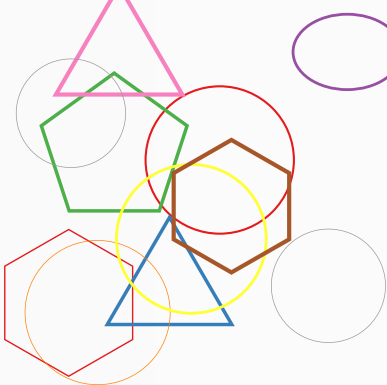[{"shape": "circle", "thickness": 1.5, "radius": 0.96, "center": [0.567, 0.584]}, {"shape": "hexagon", "thickness": 1, "radius": 0.95, "center": [0.177, 0.213]}, {"shape": "triangle", "thickness": 2.5, "radius": 0.93, "center": [0.437, 0.25]}, {"shape": "pentagon", "thickness": 2.5, "radius": 0.99, "center": [0.295, 0.612]}, {"shape": "oval", "thickness": 2, "radius": 0.7, "center": [0.896, 0.865]}, {"shape": "circle", "thickness": 0.5, "radius": 0.94, "center": [0.252, 0.188]}, {"shape": "circle", "thickness": 2, "radius": 0.97, "center": [0.494, 0.38]}, {"shape": "hexagon", "thickness": 3, "radius": 0.86, "center": [0.597, 0.464]}, {"shape": "triangle", "thickness": 3, "radius": 0.94, "center": [0.307, 0.849]}, {"shape": "circle", "thickness": 0.5, "radius": 0.71, "center": [0.183, 0.706]}, {"shape": "circle", "thickness": 0.5, "radius": 0.74, "center": [0.848, 0.258]}]